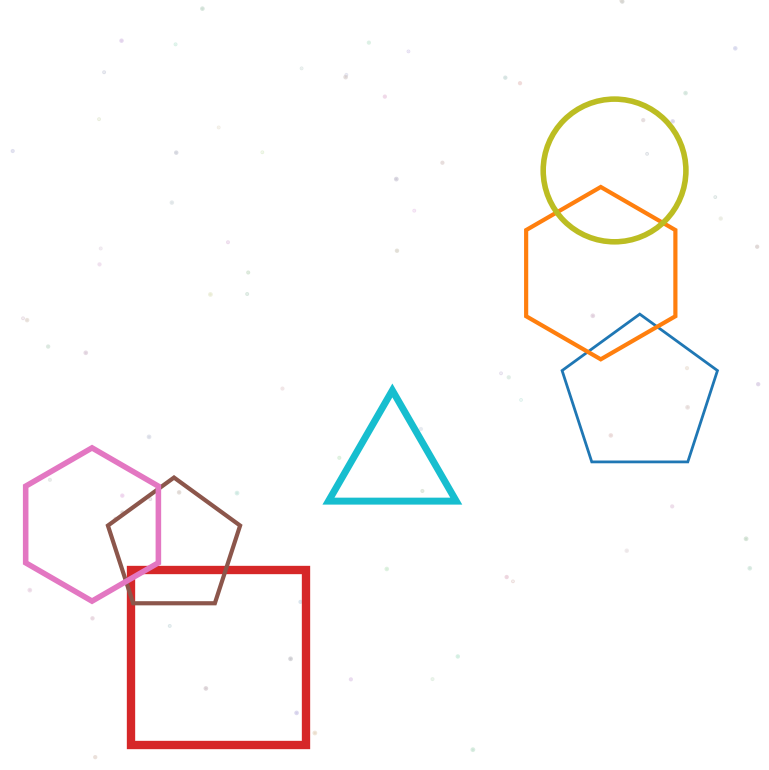[{"shape": "pentagon", "thickness": 1, "radius": 0.53, "center": [0.831, 0.486]}, {"shape": "hexagon", "thickness": 1.5, "radius": 0.56, "center": [0.78, 0.645]}, {"shape": "square", "thickness": 3, "radius": 0.57, "center": [0.284, 0.146]}, {"shape": "pentagon", "thickness": 1.5, "radius": 0.45, "center": [0.226, 0.29]}, {"shape": "hexagon", "thickness": 2, "radius": 0.5, "center": [0.12, 0.319]}, {"shape": "circle", "thickness": 2, "radius": 0.46, "center": [0.798, 0.779]}, {"shape": "triangle", "thickness": 2.5, "radius": 0.48, "center": [0.51, 0.397]}]